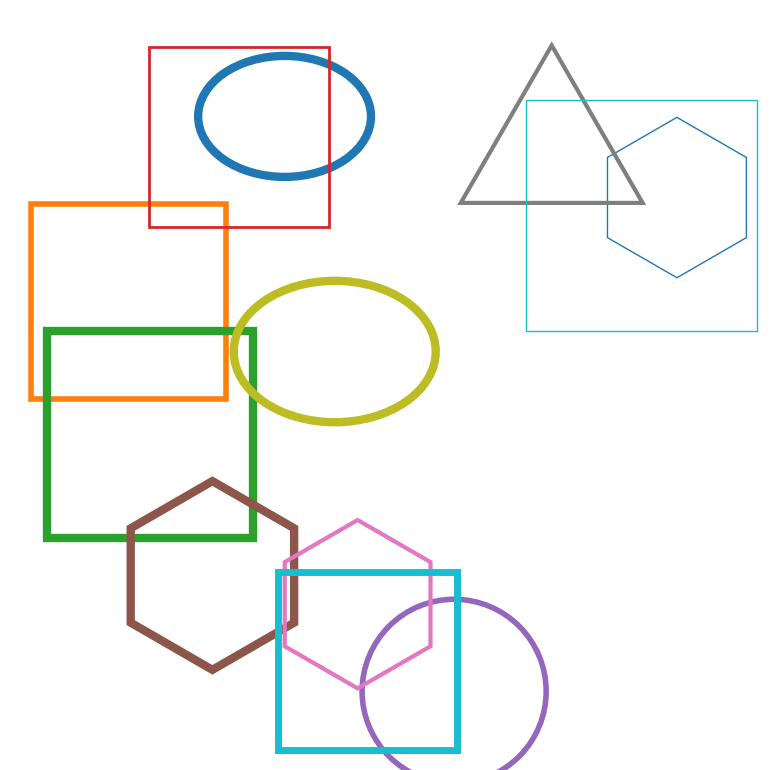[{"shape": "oval", "thickness": 3, "radius": 0.56, "center": [0.37, 0.849]}, {"shape": "hexagon", "thickness": 0.5, "radius": 0.52, "center": [0.879, 0.743]}, {"shape": "square", "thickness": 2, "radius": 0.63, "center": [0.167, 0.609]}, {"shape": "square", "thickness": 3, "radius": 0.67, "center": [0.195, 0.436]}, {"shape": "square", "thickness": 1, "radius": 0.58, "center": [0.311, 0.823]}, {"shape": "circle", "thickness": 2, "radius": 0.6, "center": [0.59, 0.102]}, {"shape": "hexagon", "thickness": 3, "radius": 0.61, "center": [0.276, 0.253]}, {"shape": "hexagon", "thickness": 1.5, "radius": 0.55, "center": [0.464, 0.215]}, {"shape": "triangle", "thickness": 1.5, "radius": 0.68, "center": [0.716, 0.805]}, {"shape": "oval", "thickness": 3, "radius": 0.66, "center": [0.435, 0.543]}, {"shape": "square", "thickness": 0.5, "radius": 0.75, "center": [0.833, 0.72]}, {"shape": "square", "thickness": 2.5, "radius": 0.58, "center": [0.477, 0.142]}]